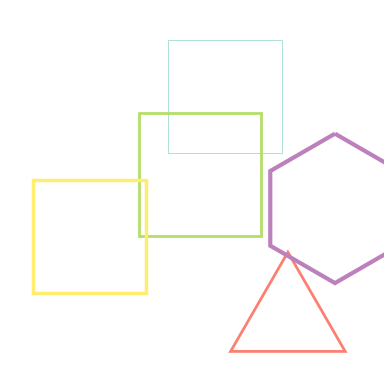[{"shape": "square", "thickness": 0.5, "radius": 0.74, "center": [0.584, 0.75]}, {"shape": "triangle", "thickness": 2, "radius": 0.86, "center": [0.748, 0.173]}, {"shape": "square", "thickness": 2, "radius": 0.79, "center": [0.519, 0.547]}, {"shape": "hexagon", "thickness": 3, "radius": 0.97, "center": [0.87, 0.459]}, {"shape": "square", "thickness": 2.5, "radius": 0.73, "center": [0.233, 0.385]}]